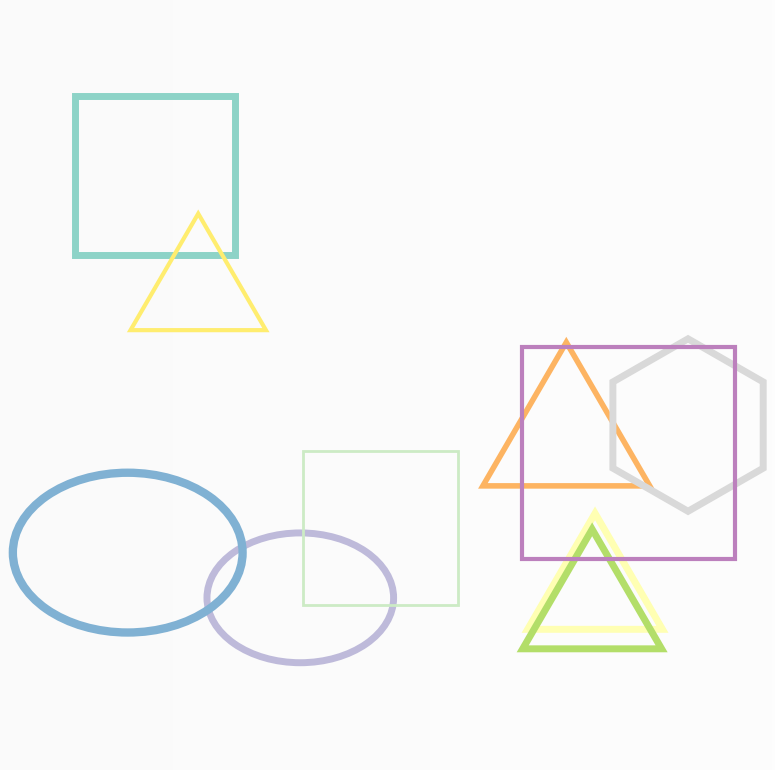[{"shape": "square", "thickness": 2.5, "radius": 0.52, "center": [0.2, 0.772]}, {"shape": "triangle", "thickness": 2.5, "radius": 0.5, "center": [0.768, 0.233]}, {"shape": "oval", "thickness": 2.5, "radius": 0.6, "center": [0.387, 0.224]}, {"shape": "oval", "thickness": 3, "radius": 0.74, "center": [0.165, 0.282]}, {"shape": "triangle", "thickness": 2, "radius": 0.62, "center": [0.731, 0.431]}, {"shape": "triangle", "thickness": 2.5, "radius": 0.52, "center": [0.764, 0.209]}, {"shape": "hexagon", "thickness": 2.5, "radius": 0.56, "center": [0.888, 0.448]}, {"shape": "square", "thickness": 1.5, "radius": 0.69, "center": [0.811, 0.412]}, {"shape": "square", "thickness": 1, "radius": 0.5, "center": [0.491, 0.314]}, {"shape": "triangle", "thickness": 1.5, "radius": 0.5, "center": [0.256, 0.622]}]